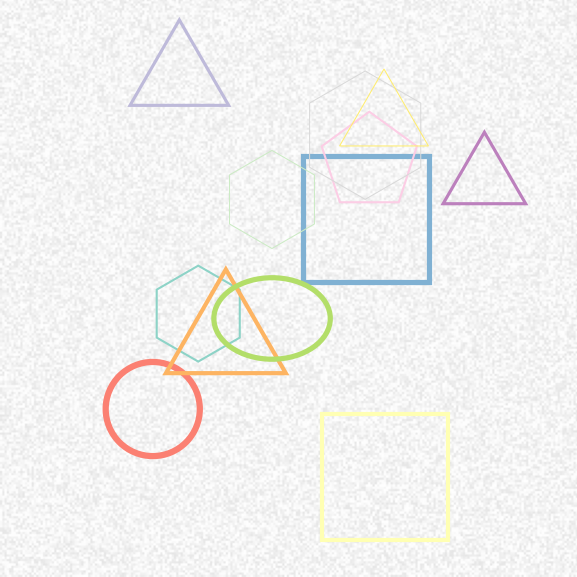[{"shape": "hexagon", "thickness": 1, "radius": 0.42, "center": [0.343, 0.456]}, {"shape": "square", "thickness": 2, "radius": 0.54, "center": [0.666, 0.173]}, {"shape": "triangle", "thickness": 1.5, "radius": 0.49, "center": [0.311, 0.866]}, {"shape": "circle", "thickness": 3, "radius": 0.41, "center": [0.265, 0.291]}, {"shape": "square", "thickness": 2.5, "radius": 0.55, "center": [0.634, 0.62]}, {"shape": "triangle", "thickness": 2, "radius": 0.6, "center": [0.391, 0.413]}, {"shape": "oval", "thickness": 2.5, "radius": 0.5, "center": [0.471, 0.448]}, {"shape": "pentagon", "thickness": 1, "radius": 0.43, "center": [0.639, 0.719]}, {"shape": "hexagon", "thickness": 0.5, "radius": 0.56, "center": [0.632, 0.765]}, {"shape": "triangle", "thickness": 1.5, "radius": 0.41, "center": [0.839, 0.688]}, {"shape": "hexagon", "thickness": 0.5, "radius": 0.42, "center": [0.471, 0.654]}, {"shape": "triangle", "thickness": 0.5, "radius": 0.44, "center": [0.665, 0.791]}]